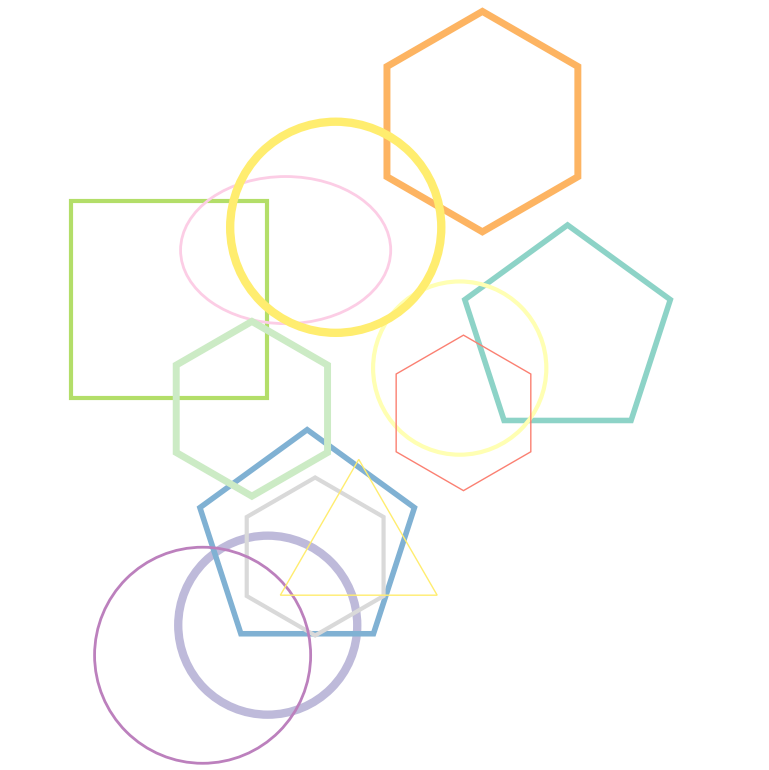[{"shape": "pentagon", "thickness": 2, "radius": 0.7, "center": [0.737, 0.567]}, {"shape": "circle", "thickness": 1.5, "radius": 0.56, "center": [0.597, 0.522]}, {"shape": "circle", "thickness": 3, "radius": 0.58, "center": [0.348, 0.188]}, {"shape": "hexagon", "thickness": 0.5, "radius": 0.5, "center": [0.602, 0.464]}, {"shape": "pentagon", "thickness": 2, "radius": 0.73, "center": [0.399, 0.295]}, {"shape": "hexagon", "thickness": 2.5, "radius": 0.72, "center": [0.627, 0.842]}, {"shape": "square", "thickness": 1.5, "radius": 0.64, "center": [0.219, 0.611]}, {"shape": "oval", "thickness": 1, "radius": 0.68, "center": [0.371, 0.675]}, {"shape": "hexagon", "thickness": 1.5, "radius": 0.51, "center": [0.409, 0.277]}, {"shape": "circle", "thickness": 1, "radius": 0.7, "center": [0.263, 0.149]}, {"shape": "hexagon", "thickness": 2.5, "radius": 0.57, "center": [0.327, 0.469]}, {"shape": "triangle", "thickness": 0.5, "radius": 0.59, "center": [0.466, 0.286]}, {"shape": "circle", "thickness": 3, "radius": 0.69, "center": [0.436, 0.705]}]